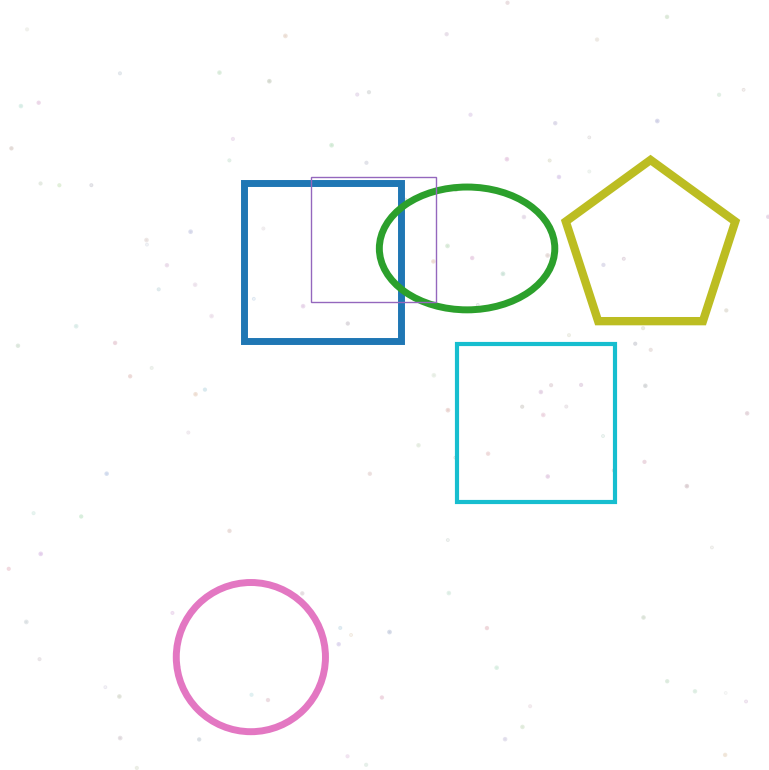[{"shape": "square", "thickness": 2.5, "radius": 0.51, "center": [0.419, 0.659]}, {"shape": "oval", "thickness": 2.5, "radius": 0.57, "center": [0.607, 0.677]}, {"shape": "square", "thickness": 0.5, "radius": 0.4, "center": [0.485, 0.689]}, {"shape": "circle", "thickness": 2.5, "radius": 0.48, "center": [0.326, 0.147]}, {"shape": "pentagon", "thickness": 3, "radius": 0.58, "center": [0.845, 0.677]}, {"shape": "square", "thickness": 1.5, "radius": 0.51, "center": [0.696, 0.45]}]